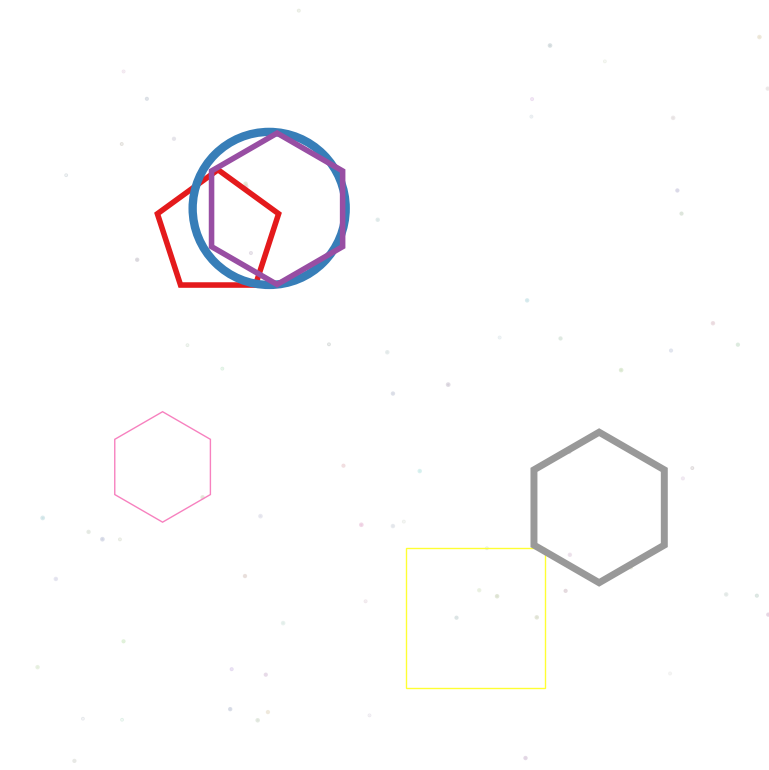[{"shape": "pentagon", "thickness": 2, "radius": 0.41, "center": [0.283, 0.697]}, {"shape": "circle", "thickness": 3, "radius": 0.5, "center": [0.35, 0.729]}, {"shape": "hexagon", "thickness": 2, "radius": 0.49, "center": [0.36, 0.729]}, {"shape": "square", "thickness": 0.5, "radius": 0.45, "center": [0.617, 0.197]}, {"shape": "hexagon", "thickness": 0.5, "radius": 0.36, "center": [0.211, 0.394]}, {"shape": "hexagon", "thickness": 2.5, "radius": 0.49, "center": [0.778, 0.341]}]